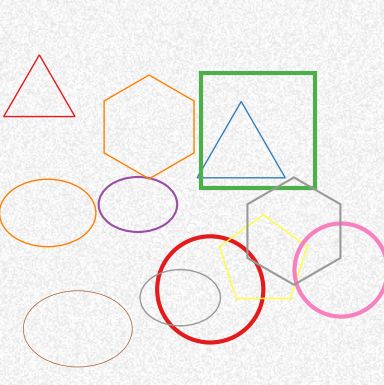[{"shape": "circle", "thickness": 3, "radius": 0.69, "center": [0.546, 0.248]}, {"shape": "triangle", "thickness": 1, "radius": 0.53, "center": [0.102, 0.751]}, {"shape": "triangle", "thickness": 1, "radius": 0.66, "center": [0.627, 0.604]}, {"shape": "square", "thickness": 3, "radius": 0.74, "center": [0.67, 0.661]}, {"shape": "oval", "thickness": 1.5, "radius": 0.51, "center": [0.358, 0.469]}, {"shape": "oval", "thickness": 1, "radius": 0.63, "center": [0.124, 0.447]}, {"shape": "hexagon", "thickness": 1, "radius": 0.67, "center": [0.387, 0.67]}, {"shape": "pentagon", "thickness": 1, "radius": 0.6, "center": [0.684, 0.322]}, {"shape": "oval", "thickness": 0.5, "radius": 0.71, "center": [0.202, 0.146]}, {"shape": "circle", "thickness": 3, "radius": 0.6, "center": [0.886, 0.299]}, {"shape": "hexagon", "thickness": 1.5, "radius": 0.7, "center": [0.763, 0.4]}, {"shape": "oval", "thickness": 1, "radius": 0.52, "center": [0.468, 0.227]}]